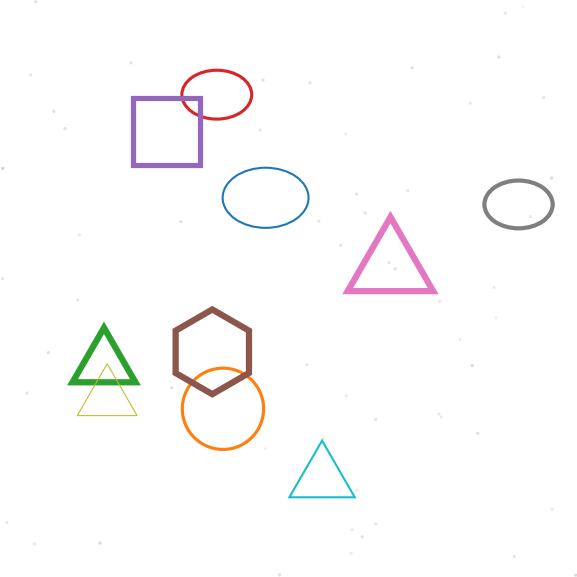[{"shape": "oval", "thickness": 1, "radius": 0.37, "center": [0.46, 0.657]}, {"shape": "circle", "thickness": 1.5, "radius": 0.35, "center": [0.386, 0.291]}, {"shape": "triangle", "thickness": 3, "radius": 0.31, "center": [0.18, 0.369]}, {"shape": "oval", "thickness": 1.5, "radius": 0.3, "center": [0.375, 0.835]}, {"shape": "square", "thickness": 2.5, "radius": 0.29, "center": [0.288, 0.772]}, {"shape": "hexagon", "thickness": 3, "radius": 0.37, "center": [0.368, 0.39]}, {"shape": "triangle", "thickness": 3, "radius": 0.43, "center": [0.676, 0.538]}, {"shape": "oval", "thickness": 2, "radius": 0.3, "center": [0.898, 0.645]}, {"shape": "triangle", "thickness": 0.5, "radius": 0.3, "center": [0.186, 0.309]}, {"shape": "triangle", "thickness": 1, "radius": 0.33, "center": [0.558, 0.171]}]